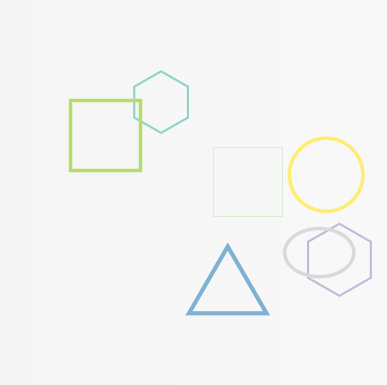[{"shape": "hexagon", "thickness": 1.5, "radius": 0.4, "center": [0.416, 0.735]}, {"shape": "hexagon", "thickness": 1.5, "radius": 0.47, "center": [0.876, 0.325]}, {"shape": "triangle", "thickness": 3, "radius": 0.58, "center": [0.588, 0.244]}, {"shape": "square", "thickness": 2.5, "radius": 0.45, "center": [0.27, 0.65]}, {"shape": "oval", "thickness": 2.5, "radius": 0.45, "center": [0.824, 0.344]}, {"shape": "square", "thickness": 0.5, "radius": 0.45, "center": [0.639, 0.528]}, {"shape": "circle", "thickness": 2.5, "radius": 0.47, "center": [0.842, 0.546]}]